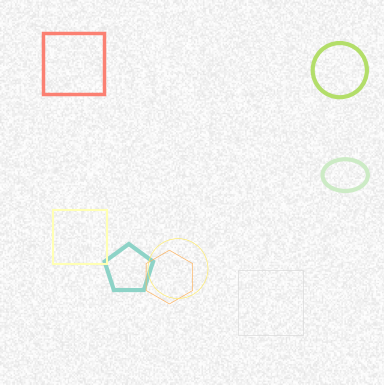[{"shape": "pentagon", "thickness": 3, "radius": 0.33, "center": [0.335, 0.3]}, {"shape": "square", "thickness": 1.5, "radius": 0.35, "center": [0.208, 0.384]}, {"shape": "square", "thickness": 2.5, "radius": 0.4, "center": [0.19, 0.835]}, {"shape": "hexagon", "thickness": 0.5, "radius": 0.35, "center": [0.44, 0.28]}, {"shape": "circle", "thickness": 3, "radius": 0.35, "center": [0.883, 0.818]}, {"shape": "square", "thickness": 0.5, "radius": 0.42, "center": [0.703, 0.213]}, {"shape": "oval", "thickness": 3, "radius": 0.29, "center": [0.897, 0.545]}, {"shape": "circle", "thickness": 0.5, "radius": 0.39, "center": [0.462, 0.302]}]